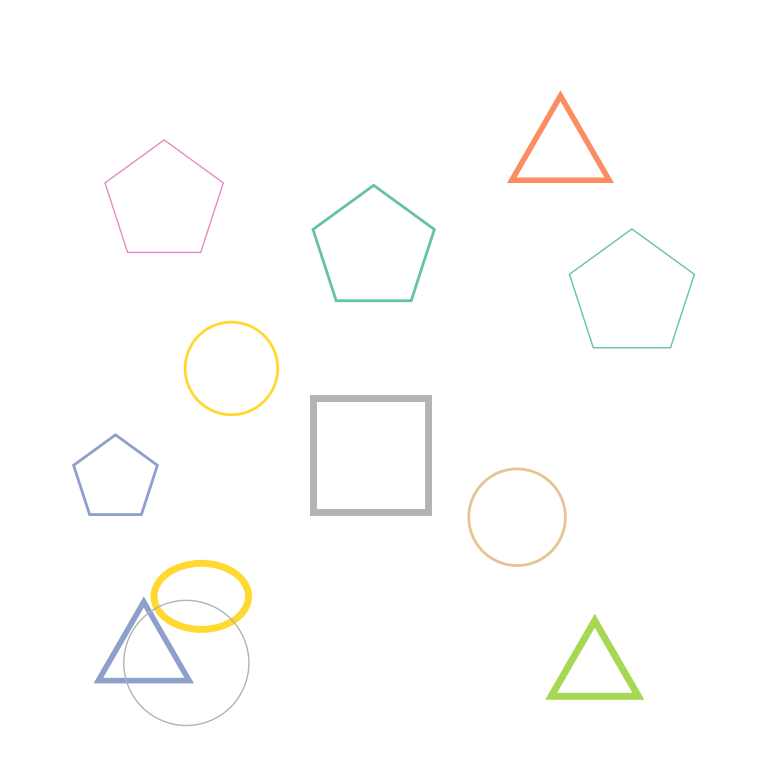[{"shape": "pentagon", "thickness": 0.5, "radius": 0.43, "center": [0.821, 0.617]}, {"shape": "pentagon", "thickness": 1, "radius": 0.41, "center": [0.485, 0.676]}, {"shape": "triangle", "thickness": 2, "radius": 0.37, "center": [0.728, 0.802]}, {"shape": "pentagon", "thickness": 1, "radius": 0.29, "center": [0.15, 0.378]}, {"shape": "triangle", "thickness": 2, "radius": 0.34, "center": [0.187, 0.15]}, {"shape": "pentagon", "thickness": 0.5, "radius": 0.4, "center": [0.213, 0.738]}, {"shape": "triangle", "thickness": 2.5, "radius": 0.33, "center": [0.772, 0.128]}, {"shape": "circle", "thickness": 1, "radius": 0.3, "center": [0.301, 0.521]}, {"shape": "oval", "thickness": 2.5, "radius": 0.31, "center": [0.261, 0.225]}, {"shape": "circle", "thickness": 1, "radius": 0.31, "center": [0.672, 0.328]}, {"shape": "circle", "thickness": 0.5, "radius": 0.41, "center": [0.242, 0.139]}, {"shape": "square", "thickness": 2.5, "radius": 0.37, "center": [0.481, 0.409]}]